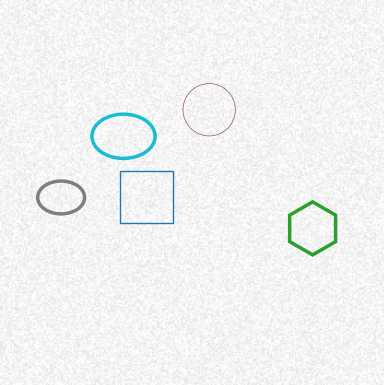[{"shape": "square", "thickness": 1, "radius": 0.34, "center": [0.381, 0.489]}, {"shape": "hexagon", "thickness": 2.5, "radius": 0.34, "center": [0.812, 0.407]}, {"shape": "circle", "thickness": 0.5, "radius": 0.34, "center": [0.543, 0.715]}, {"shape": "oval", "thickness": 2.5, "radius": 0.3, "center": [0.159, 0.487]}, {"shape": "oval", "thickness": 2.5, "radius": 0.41, "center": [0.321, 0.646]}]